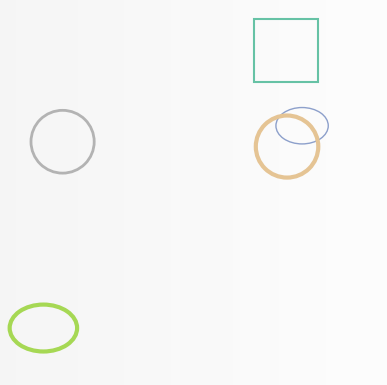[{"shape": "square", "thickness": 1.5, "radius": 0.41, "center": [0.738, 0.868]}, {"shape": "oval", "thickness": 1, "radius": 0.34, "center": [0.78, 0.673]}, {"shape": "oval", "thickness": 3, "radius": 0.44, "center": [0.112, 0.148]}, {"shape": "circle", "thickness": 3, "radius": 0.4, "center": [0.741, 0.619]}, {"shape": "circle", "thickness": 2, "radius": 0.41, "center": [0.162, 0.632]}]